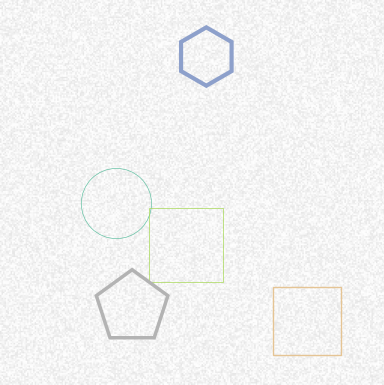[{"shape": "circle", "thickness": 0.5, "radius": 0.46, "center": [0.302, 0.471]}, {"shape": "hexagon", "thickness": 3, "radius": 0.38, "center": [0.536, 0.853]}, {"shape": "square", "thickness": 0.5, "radius": 0.48, "center": [0.483, 0.364]}, {"shape": "square", "thickness": 1, "radius": 0.44, "center": [0.798, 0.167]}, {"shape": "pentagon", "thickness": 2.5, "radius": 0.49, "center": [0.343, 0.202]}]